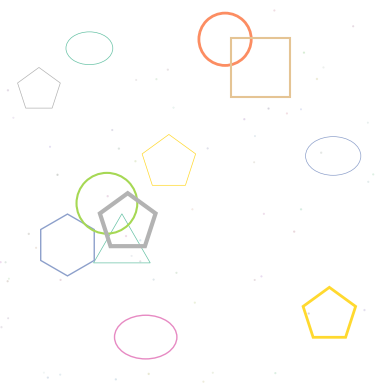[{"shape": "oval", "thickness": 0.5, "radius": 0.3, "center": [0.232, 0.875]}, {"shape": "triangle", "thickness": 0.5, "radius": 0.43, "center": [0.317, 0.36]}, {"shape": "circle", "thickness": 2, "radius": 0.34, "center": [0.585, 0.898]}, {"shape": "oval", "thickness": 0.5, "radius": 0.36, "center": [0.865, 0.595]}, {"shape": "hexagon", "thickness": 1, "radius": 0.4, "center": [0.175, 0.364]}, {"shape": "oval", "thickness": 1, "radius": 0.41, "center": [0.378, 0.124]}, {"shape": "circle", "thickness": 1.5, "radius": 0.39, "center": [0.278, 0.472]}, {"shape": "pentagon", "thickness": 2, "radius": 0.36, "center": [0.855, 0.182]}, {"shape": "pentagon", "thickness": 0.5, "radius": 0.37, "center": [0.439, 0.578]}, {"shape": "square", "thickness": 1.5, "radius": 0.39, "center": [0.677, 0.825]}, {"shape": "pentagon", "thickness": 3, "radius": 0.38, "center": [0.332, 0.422]}, {"shape": "pentagon", "thickness": 0.5, "radius": 0.29, "center": [0.101, 0.766]}]